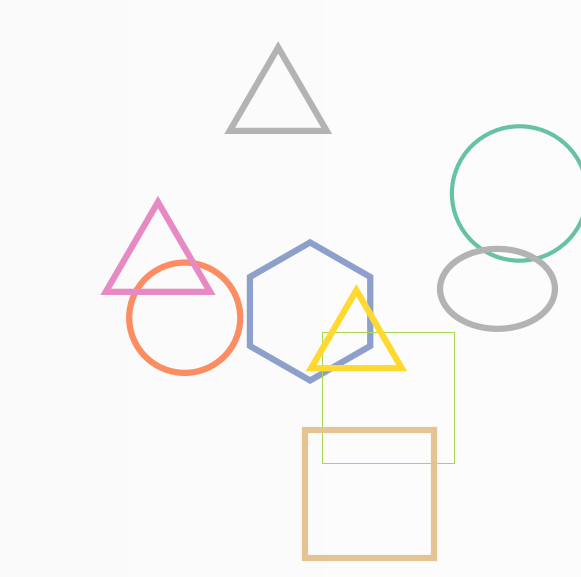[{"shape": "circle", "thickness": 2, "radius": 0.58, "center": [0.894, 0.664]}, {"shape": "circle", "thickness": 3, "radius": 0.48, "center": [0.318, 0.449]}, {"shape": "hexagon", "thickness": 3, "radius": 0.6, "center": [0.533, 0.46]}, {"shape": "triangle", "thickness": 3, "radius": 0.52, "center": [0.272, 0.546]}, {"shape": "square", "thickness": 0.5, "radius": 0.57, "center": [0.668, 0.31]}, {"shape": "triangle", "thickness": 3, "radius": 0.45, "center": [0.613, 0.407]}, {"shape": "square", "thickness": 3, "radius": 0.55, "center": [0.636, 0.144]}, {"shape": "oval", "thickness": 3, "radius": 0.49, "center": [0.856, 0.499]}, {"shape": "triangle", "thickness": 3, "radius": 0.48, "center": [0.479, 0.821]}]